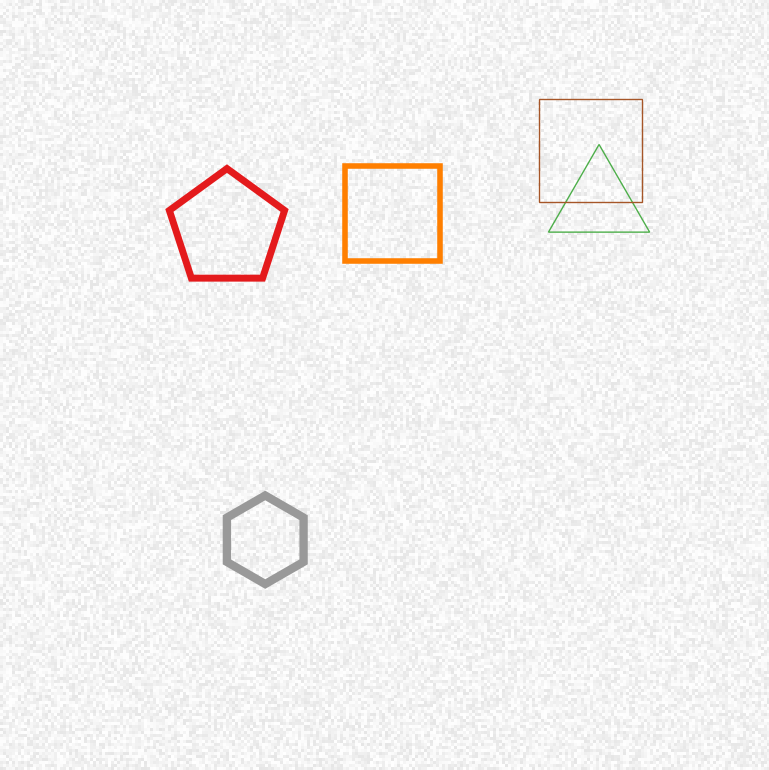[{"shape": "pentagon", "thickness": 2.5, "radius": 0.39, "center": [0.295, 0.702]}, {"shape": "triangle", "thickness": 0.5, "radius": 0.38, "center": [0.778, 0.736]}, {"shape": "square", "thickness": 2, "radius": 0.31, "center": [0.51, 0.723]}, {"shape": "square", "thickness": 0.5, "radius": 0.34, "center": [0.767, 0.804]}, {"shape": "hexagon", "thickness": 3, "radius": 0.29, "center": [0.344, 0.299]}]